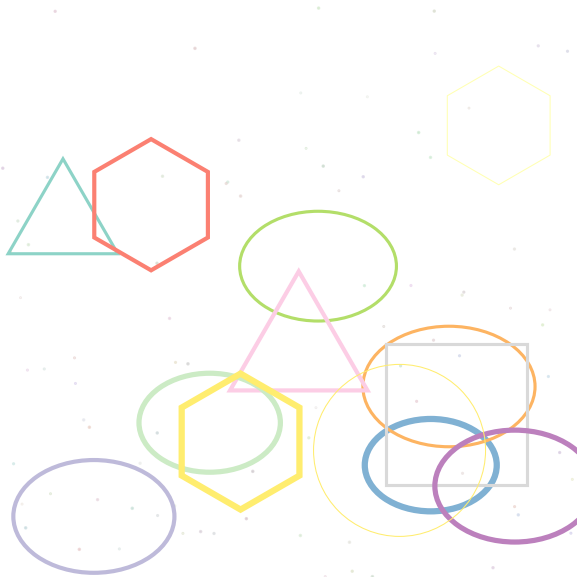[{"shape": "triangle", "thickness": 1.5, "radius": 0.55, "center": [0.109, 0.615]}, {"shape": "hexagon", "thickness": 0.5, "radius": 0.51, "center": [0.864, 0.782]}, {"shape": "oval", "thickness": 2, "radius": 0.7, "center": [0.163, 0.105]}, {"shape": "hexagon", "thickness": 2, "radius": 0.57, "center": [0.262, 0.645]}, {"shape": "oval", "thickness": 3, "radius": 0.57, "center": [0.746, 0.194]}, {"shape": "oval", "thickness": 1.5, "radius": 0.75, "center": [0.777, 0.33]}, {"shape": "oval", "thickness": 1.5, "radius": 0.68, "center": [0.551, 0.538]}, {"shape": "triangle", "thickness": 2, "radius": 0.69, "center": [0.517, 0.392]}, {"shape": "square", "thickness": 1.5, "radius": 0.61, "center": [0.791, 0.282]}, {"shape": "oval", "thickness": 2.5, "radius": 0.69, "center": [0.891, 0.157]}, {"shape": "oval", "thickness": 2.5, "radius": 0.61, "center": [0.363, 0.267]}, {"shape": "hexagon", "thickness": 3, "radius": 0.59, "center": [0.417, 0.234]}, {"shape": "circle", "thickness": 0.5, "radius": 0.74, "center": [0.692, 0.219]}]